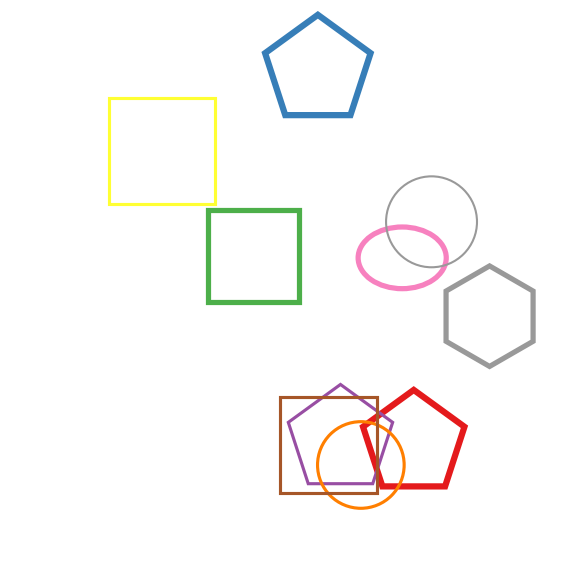[{"shape": "pentagon", "thickness": 3, "radius": 0.46, "center": [0.716, 0.232]}, {"shape": "pentagon", "thickness": 3, "radius": 0.48, "center": [0.55, 0.877]}, {"shape": "square", "thickness": 2.5, "radius": 0.4, "center": [0.439, 0.556]}, {"shape": "pentagon", "thickness": 1.5, "radius": 0.47, "center": [0.59, 0.238]}, {"shape": "circle", "thickness": 1.5, "radius": 0.37, "center": [0.625, 0.194]}, {"shape": "square", "thickness": 1.5, "radius": 0.46, "center": [0.281, 0.738]}, {"shape": "square", "thickness": 1.5, "radius": 0.42, "center": [0.569, 0.229]}, {"shape": "oval", "thickness": 2.5, "radius": 0.38, "center": [0.696, 0.553]}, {"shape": "circle", "thickness": 1, "radius": 0.39, "center": [0.747, 0.615]}, {"shape": "hexagon", "thickness": 2.5, "radius": 0.44, "center": [0.848, 0.452]}]